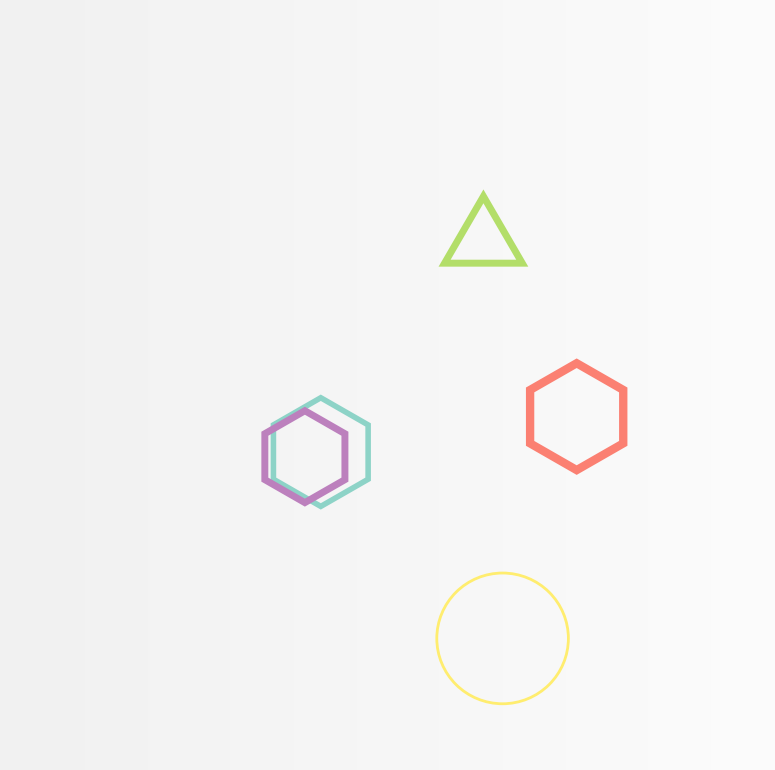[{"shape": "hexagon", "thickness": 2, "radius": 0.35, "center": [0.414, 0.413]}, {"shape": "hexagon", "thickness": 3, "radius": 0.35, "center": [0.744, 0.459]}, {"shape": "triangle", "thickness": 2.5, "radius": 0.29, "center": [0.624, 0.687]}, {"shape": "hexagon", "thickness": 2.5, "radius": 0.3, "center": [0.393, 0.407]}, {"shape": "circle", "thickness": 1, "radius": 0.42, "center": [0.648, 0.171]}]